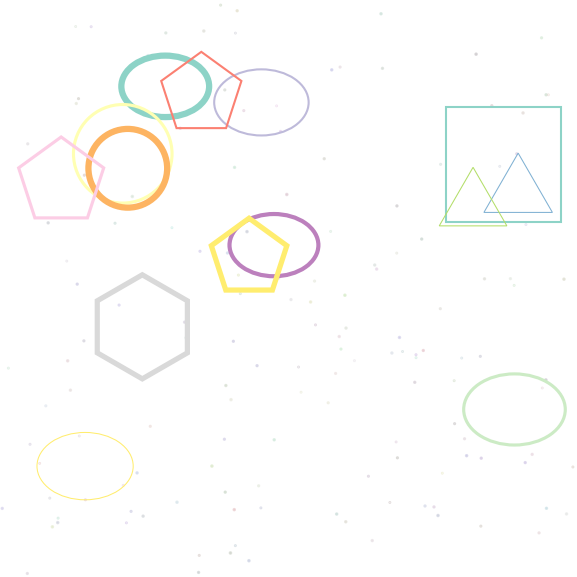[{"shape": "oval", "thickness": 3, "radius": 0.38, "center": [0.286, 0.85]}, {"shape": "square", "thickness": 1, "radius": 0.5, "center": [0.872, 0.714]}, {"shape": "circle", "thickness": 1.5, "radius": 0.43, "center": [0.213, 0.733]}, {"shape": "oval", "thickness": 1, "radius": 0.41, "center": [0.453, 0.822]}, {"shape": "pentagon", "thickness": 1, "radius": 0.37, "center": [0.349, 0.836]}, {"shape": "triangle", "thickness": 0.5, "radius": 0.34, "center": [0.897, 0.666]}, {"shape": "circle", "thickness": 3, "radius": 0.34, "center": [0.221, 0.708]}, {"shape": "triangle", "thickness": 0.5, "radius": 0.34, "center": [0.819, 0.642]}, {"shape": "pentagon", "thickness": 1.5, "radius": 0.39, "center": [0.106, 0.684]}, {"shape": "hexagon", "thickness": 2.5, "radius": 0.45, "center": [0.246, 0.433]}, {"shape": "oval", "thickness": 2, "radius": 0.38, "center": [0.474, 0.575]}, {"shape": "oval", "thickness": 1.5, "radius": 0.44, "center": [0.891, 0.29]}, {"shape": "pentagon", "thickness": 2.5, "radius": 0.34, "center": [0.431, 0.552]}, {"shape": "oval", "thickness": 0.5, "radius": 0.42, "center": [0.147, 0.192]}]